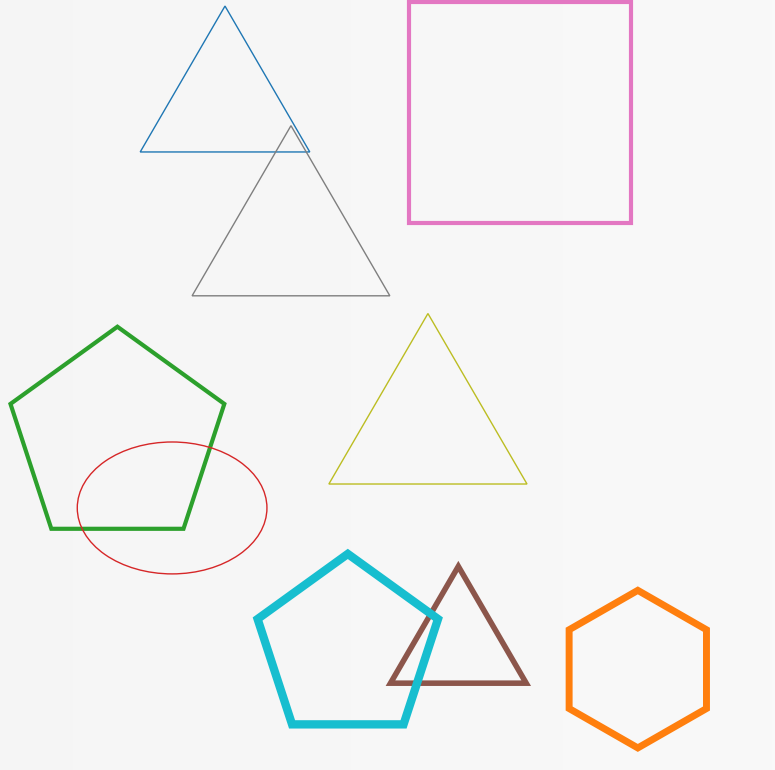[{"shape": "triangle", "thickness": 0.5, "radius": 0.63, "center": [0.29, 0.866]}, {"shape": "hexagon", "thickness": 2.5, "radius": 0.51, "center": [0.823, 0.131]}, {"shape": "pentagon", "thickness": 1.5, "radius": 0.73, "center": [0.151, 0.431]}, {"shape": "oval", "thickness": 0.5, "radius": 0.61, "center": [0.222, 0.34]}, {"shape": "triangle", "thickness": 2, "radius": 0.51, "center": [0.591, 0.163]}, {"shape": "square", "thickness": 1.5, "radius": 0.72, "center": [0.671, 0.854]}, {"shape": "triangle", "thickness": 0.5, "radius": 0.74, "center": [0.375, 0.689]}, {"shape": "triangle", "thickness": 0.5, "radius": 0.74, "center": [0.552, 0.445]}, {"shape": "pentagon", "thickness": 3, "radius": 0.61, "center": [0.449, 0.158]}]